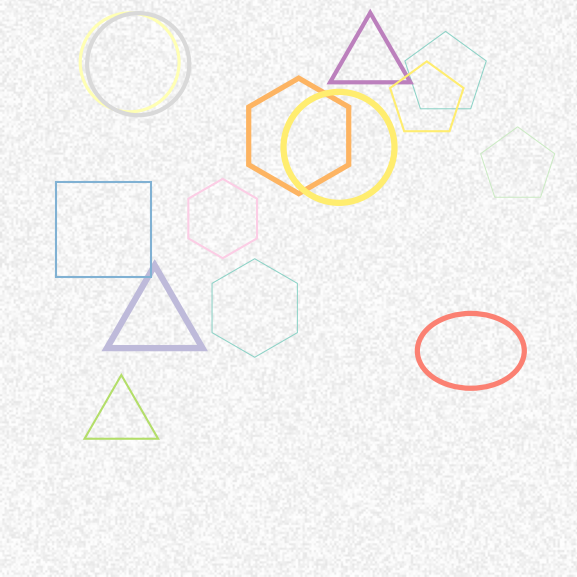[{"shape": "hexagon", "thickness": 0.5, "radius": 0.43, "center": [0.441, 0.466]}, {"shape": "pentagon", "thickness": 0.5, "radius": 0.37, "center": [0.772, 0.871]}, {"shape": "circle", "thickness": 1.5, "radius": 0.43, "center": [0.224, 0.891]}, {"shape": "triangle", "thickness": 3, "radius": 0.48, "center": [0.268, 0.444]}, {"shape": "oval", "thickness": 2.5, "radius": 0.46, "center": [0.815, 0.392]}, {"shape": "square", "thickness": 1, "radius": 0.41, "center": [0.179, 0.602]}, {"shape": "hexagon", "thickness": 2.5, "radius": 0.5, "center": [0.517, 0.764]}, {"shape": "triangle", "thickness": 1, "radius": 0.37, "center": [0.21, 0.276]}, {"shape": "hexagon", "thickness": 1, "radius": 0.34, "center": [0.386, 0.621]}, {"shape": "circle", "thickness": 2, "radius": 0.44, "center": [0.239, 0.888]}, {"shape": "triangle", "thickness": 2, "radius": 0.4, "center": [0.641, 0.897]}, {"shape": "pentagon", "thickness": 0.5, "radius": 0.34, "center": [0.896, 0.712]}, {"shape": "pentagon", "thickness": 1, "radius": 0.33, "center": [0.739, 0.826]}, {"shape": "circle", "thickness": 3, "radius": 0.48, "center": [0.587, 0.744]}]